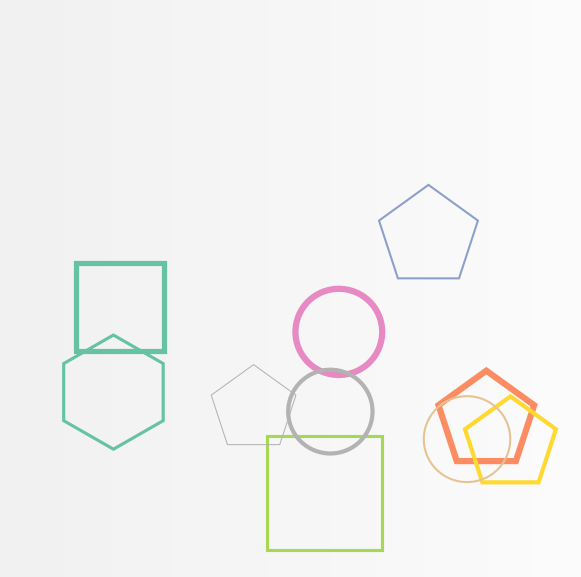[{"shape": "hexagon", "thickness": 1.5, "radius": 0.49, "center": [0.195, 0.32]}, {"shape": "square", "thickness": 2.5, "radius": 0.38, "center": [0.206, 0.467]}, {"shape": "pentagon", "thickness": 3, "radius": 0.43, "center": [0.837, 0.271]}, {"shape": "pentagon", "thickness": 1, "radius": 0.45, "center": [0.737, 0.59]}, {"shape": "circle", "thickness": 3, "radius": 0.37, "center": [0.583, 0.424]}, {"shape": "square", "thickness": 1.5, "radius": 0.5, "center": [0.558, 0.145]}, {"shape": "pentagon", "thickness": 2, "radius": 0.41, "center": [0.878, 0.23]}, {"shape": "circle", "thickness": 1, "radius": 0.37, "center": [0.803, 0.239]}, {"shape": "pentagon", "thickness": 0.5, "radius": 0.38, "center": [0.436, 0.291]}, {"shape": "circle", "thickness": 2, "radius": 0.36, "center": [0.568, 0.286]}]